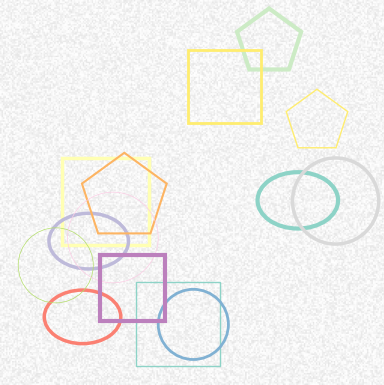[{"shape": "oval", "thickness": 3, "radius": 0.52, "center": [0.774, 0.48]}, {"shape": "square", "thickness": 1, "radius": 0.55, "center": [0.461, 0.158]}, {"shape": "square", "thickness": 2.5, "radius": 0.56, "center": [0.273, 0.476]}, {"shape": "oval", "thickness": 2.5, "radius": 0.52, "center": [0.23, 0.374]}, {"shape": "oval", "thickness": 2.5, "radius": 0.5, "center": [0.214, 0.177]}, {"shape": "circle", "thickness": 2, "radius": 0.46, "center": [0.502, 0.157]}, {"shape": "pentagon", "thickness": 1.5, "radius": 0.58, "center": [0.323, 0.487]}, {"shape": "circle", "thickness": 0.5, "radius": 0.49, "center": [0.145, 0.311]}, {"shape": "circle", "thickness": 0.5, "radius": 0.59, "center": [0.293, 0.383]}, {"shape": "circle", "thickness": 2.5, "radius": 0.56, "center": [0.872, 0.478]}, {"shape": "square", "thickness": 3, "radius": 0.43, "center": [0.344, 0.252]}, {"shape": "pentagon", "thickness": 3, "radius": 0.44, "center": [0.699, 0.89]}, {"shape": "pentagon", "thickness": 1, "radius": 0.42, "center": [0.823, 0.684]}, {"shape": "square", "thickness": 2, "radius": 0.47, "center": [0.582, 0.775]}]